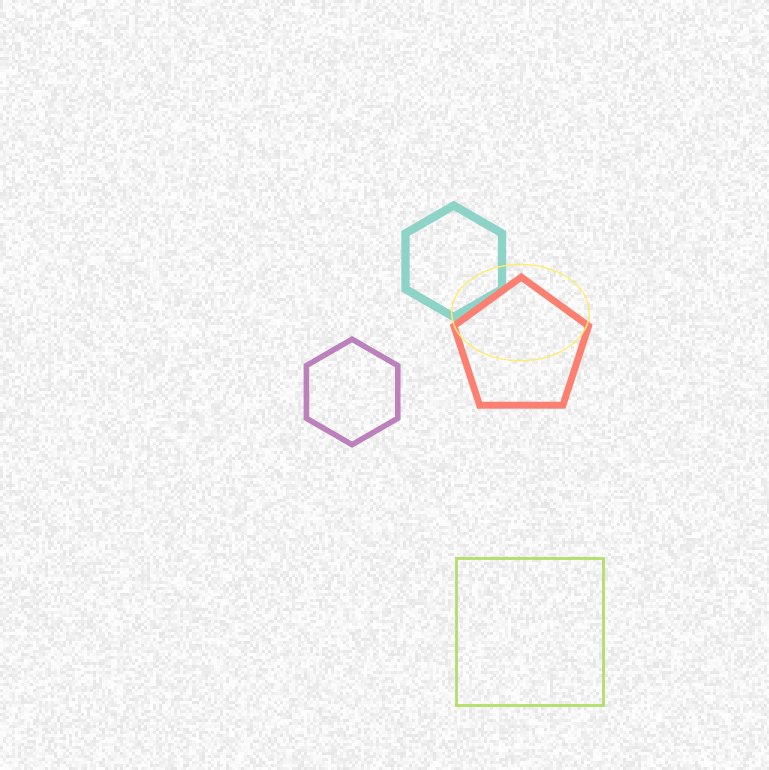[{"shape": "hexagon", "thickness": 3, "radius": 0.36, "center": [0.589, 0.661]}, {"shape": "pentagon", "thickness": 2.5, "radius": 0.46, "center": [0.677, 0.548]}, {"shape": "square", "thickness": 1, "radius": 0.48, "center": [0.688, 0.179]}, {"shape": "hexagon", "thickness": 2, "radius": 0.34, "center": [0.457, 0.491]}, {"shape": "oval", "thickness": 0.5, "radius": 0.45, "center": [0.676, 0.594]}]